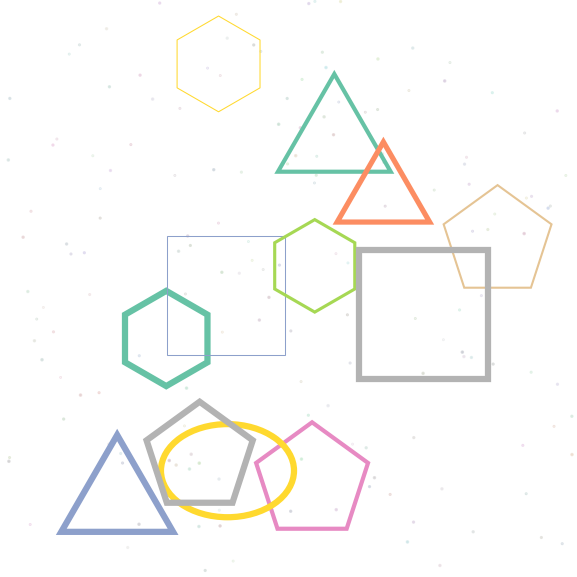[{"shape": "hexagon", "thickness": 3, "radius": 0.41, "center": [0.288, 0.413]}, {"shape": "triangle", "thickness": 2, "radius": 0.56, "center": [0.579, 0.758]}, {"shape": "triangle", "thickness": 2.5, "radius": 0.46, "center": [0.664, 0.661]}, {"shape": "triangle", "thickness": 3, "radius": 0.56, "center": [0.203, 0.134]}, {"shape": "square", "thickness": 0.5, "radius": 0.51, "center": [0.392, 0.487]}, {"shape": "pentagon", "thickness": 2, "radius": 0.51, "center": [0.54, 0.166]}, {"shape": "hexagon", "thickness": 1.5, "radius": 0.4, "center": [0.545, 0.539]}, {"shape": "hexagon", "thickness": 0.5, "radius": 0.41, "center": [0.378, 0.888]}, {"shape": "oval", "thickness": 3, "radius": 0.58, "center": [0.394, 0.184]}, {"shape": "pentagon", "thickness": 1, "radius": 0.49, "center": [0.862, 0.58]}, {"shape": "square", "thickness": 3, "radius": 0.56, "center": [0.733, 0.455]}, {"shape": "pentagon", "thickness": 3, "radius": 0.48, "center": [0.346, 0.207]}]